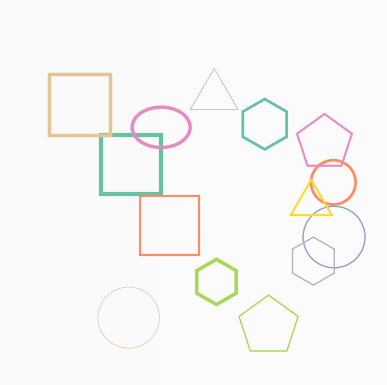[{"shape": "square", "thickness": 3, "radius": 0.38, "center": [0.338, 0.574]}, {"shape": "hexagon", "thickness": 2, "radius": 0.33, "center": [0.683, 0.677]}, {"shape": "circle", "thickness": 2, "radius": 0.29, "center": [0.86, 0.526]}, {"shape": "square", "thickness": 1.5, "radius": 0.38, "center": [0.437, 0.415]}, {"shape": "circle", "thickness": 1, "radius": 0.4, "center": [0.862, 0.384]}, {"shape": "oval", "thickness": 2.5, "radius": 0.37, "center": [0.416, 0.669]}, {"shape": "pentagon", "thickness": 1.5, "radius": 0.37, "center": [0.837, 0.63]}, {"shape": "hexagon", "thickness": 2.5, "radius": 0.29, "center": [0.559, 0.268]}, {"shape": "pentagon", "thickness": 1, "radius": 0.4, "center": [0.693, 0.153]}, {"shape": "triangle", "thickness": 1.5, "radius": 0.31, "center": [0.803, 0.472]}, {"shape": "square", "thickness": 2.5, "radius": 0.4, "center": [0.206, 0.728]}, {"shape": "circle", "thickness": 0.5, "radius": 0.4, "center": [0.332, 0.175]}, {"shape": "hexagon", "thickness": 1, "radius": 0.31, "center": [0.809, 0.322]}, {"shape": "triangle", "thickness": 0.5, "radius": 0.36, "center": [0.553, 0.751]}]